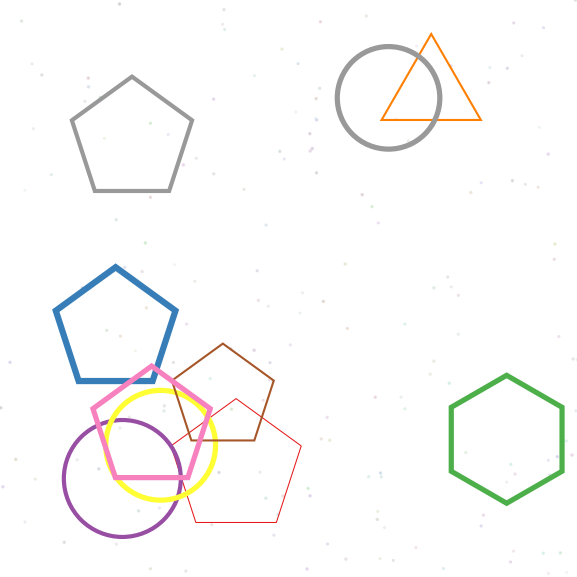[{"shape": "pentagon", "thickness": 0.5, "radius": 0.59, "center": [0.409, 0.19]}, {"shape": "pentagon", "thickness": 3, "radius": 0.54, "center": [0.2, 0.427]}, {"shape": "hexagon", "thickness": 2.5, "radius": 0.55, "center": [0.877, 0.238]}, {"shape": "circle", "thickness": 2, "radius": 0.51, "center": [0.212, 0.171]}, {"shape": "triangle", "thickness": 1, "radius": 0.5, "center": [0.747, 0.841]}, {"shape": "circle", "thickness": 2.5, "radius": 0.48, "center": [0.278, 0.228]}, {"shape": "pentagon", "thickness": 1, "radius": 0.46, "center": [0.386, 0.311]}, {"shape": "pentagon", "thickness": 2.5, "radius": 0.53, "center": [0.263, 0.258]}, {"shape": "pentagon", "thickness": 2, "radius": 0.55, "center": [0.229, 0.757]}, {"shape": "circle", "thickness": 2.5, "radius": 0.44, "center": [0.673, 0.83]}]